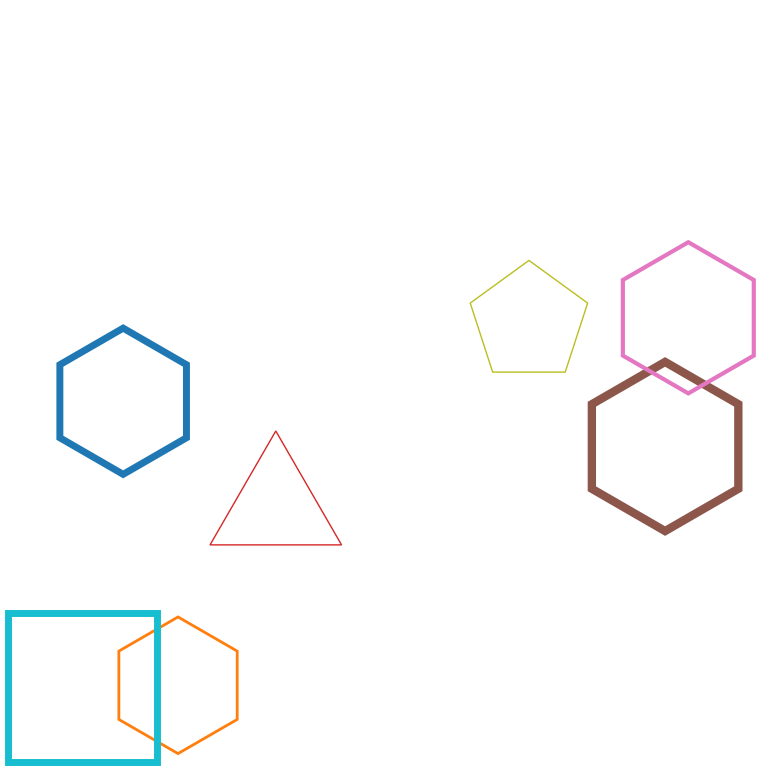[{"shape": "hexagon", "thickness": 2.5, "radius": 0.47, "center": [0.16, 0.479]}, {"shape": "hexagon", "thickness": 1, "radius": 0.44, "center": [0.231, 0.11]}, {"shape": "triangle", "thickness": 0.5, "radius": 0.49, "center": [0.358, 0.342]}, {"shape": "hexagon", "thickness": 3, "radius": 0.55, "center": [0.864, 0.42]}, {"shape": "hexagon", "thickness": 1.5, "radius": 0.49, "center": [0.894, 0.587]}, {"shape": "pentagon", "thickness": 0.5, "radius": 0.4, "center": [0.687, 0.582]}, {"shape": "square", "thickness": 2.5, "radius": 0.48, "center": [0.107, 0.107]}]